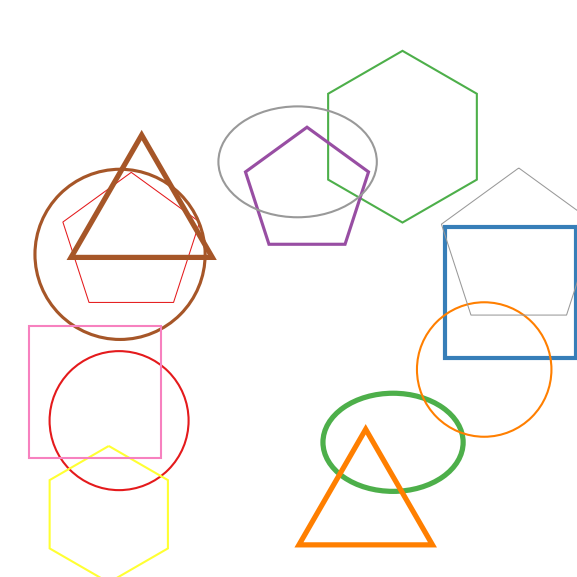[{"shape": "circle", "thickness": 1, "radius": 0.6, "center": [0.206, 0.271]}, {"shape": "pentagon", "thickness": 0.5, "radius": 0.62, "center": [0.227, 0.576]}, {"shape": "square", "thickness": 2, "radius": 0.57, "center": [0.884, 0.493]}, {"shape": "oval", "thickness": 2.5, "radius": 0.61, "center": [0.681, 0.233]}, {"shape": "hexagon", "thickness": 1, "radius": 0.74, "center": [0.697, 0.762]}, {"shape": "pentagon", "thickness": 1.5, "radius": 0.56, "center": [0.532, 0.667]}, {"shape": "triangle", "thickness": 2.5, "radius": 0.67, "center": [0.633, 0.122]}, {"shape": "circle", "thickness": 1, "radius": 0.58, "center": [0.838, 0.359]}, {"shape": "hexagon", "thickness": 1, "radius": 0.59, "center": [0.188, 0.109]}, {"shape": "triangle", "thickness": 2.5, "radius": 0.71, "center": [0.245, 0.624]}, {"shape": "circle", "thickness": 1.5, "radius": 0.74, "center": [0.208, 0.559]}, {"shape": "square", "thickness": 1, "radius": 0.57, "center": [0.165, 0.32]}, {"shape": "pentagon", "thickness": 0.5, "radius": 0.7, "center": [0.898, 0.567]}, {"shape": "oval", "thickness": 1, "radius": 0.69, "center": [0.515, 0.719]}]